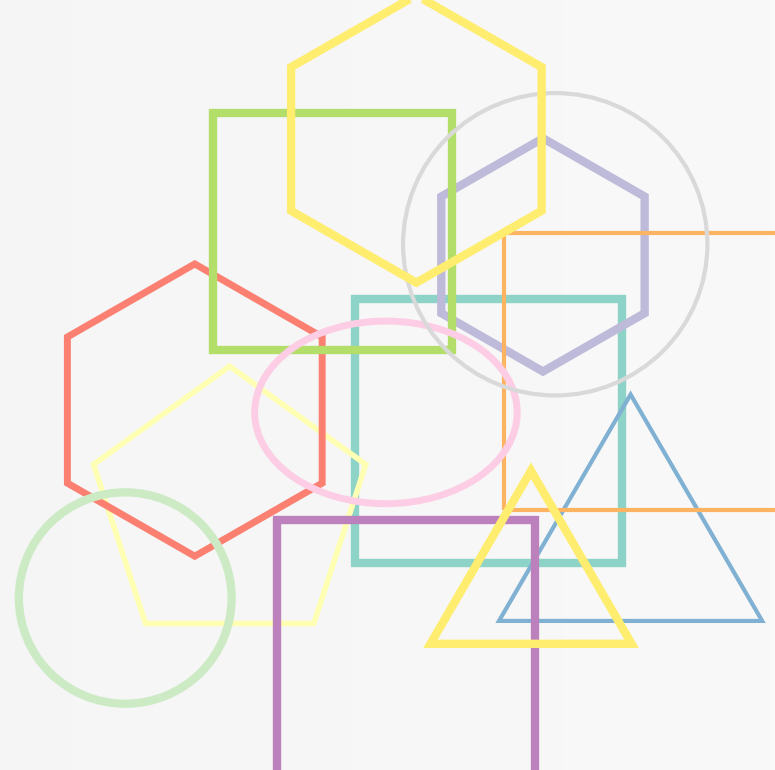[{"shape": "square", "thickness": 3, "radius": 0.86, "center": [0.63, 0.44]}, {"shape": "pentagon", "thickness": 2, "radius": 0.92, "center": [0.296, 0.34]}, {"shape": "hexagon", "thickness": 3, "radius": 0.76, "center": [0.701, 0.669]}, {"shape": "hexagon", "thickness": 2.5, "radius": 0.95, "center": [0.251, 0.467]}, {"shape": "triangle", "thickness": 1.5, "radius": 0.98, "center": [0.814, 0.292]}, {"shape": "square", "thickness": 1.5, "radius": 0.9, "center": [0.83, 0.517]}, {"shape": "square", "thickness": 3, "radius": 0.77, "center": [0.429, 0.699]}, {"shape": "oval", "thickness": 2.5, "radius": 0.85, "center": [0.498, 0.464]}, {"shape": "circle", "thickness": 1.5, "radius": 0.98, "center": [0.716, 0.683]}, {"shape": "square", "thickness": 3, "radius": 0.83, "center": [0.524, 0.158]}, {"shape": "circle", "thickness": 3, "radius": 0.69, "center": [0.162, 0.223]}, {"shape": "triangle", "thickness": 3, "radius": 0.75, "center": [0.685, 0.239]}, {"shape": "hexagon", "thickness": 3, "radius": 0.93, "center": [0.537, 0.82]}]